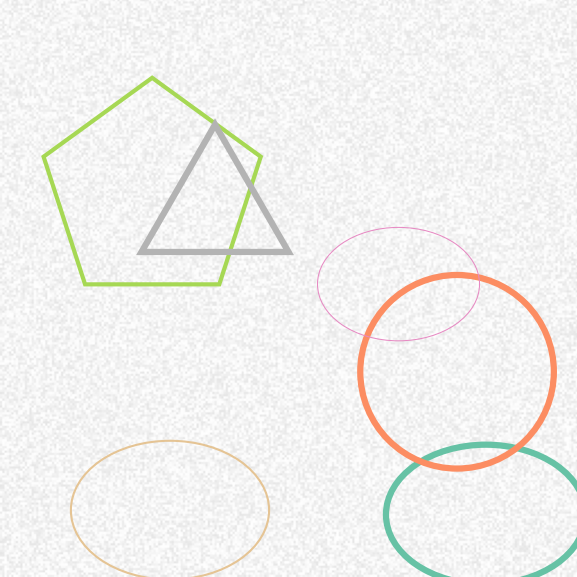[{"shape": "oval", "thickness": 3, "radius": 0.86, "center": [0.841, 0.108]}, {"shape": "circle", "thickness": 3, "radius": 0.84, "center": [0.791, 0.355]}, {"shape": "oval", "thickness": 0.5, "radius": 0.7, "center": [0.69, 0.507]}, {"shape": "pentagon", "thickness": 2, "radius": 0.99, "center": [0.263, 0.667]}, {"shape": "oval", "thickness": 1, "radius": 0.86, "center": [0.294, 0.116]}, {"shape": "triangle", "thickness": 3, "radius": 0.73, "center": [0.372, 0.636]}]